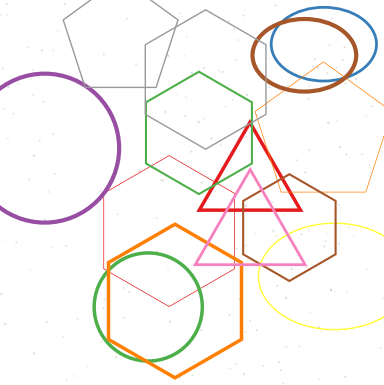[{"shape": "hexagon", "thickness": 0.5, "radius": 0.98, "center": [0.439, 0.4]}, {"shape": "triangle", "thickness": 2.5, "radius": 0.76, "center": [0.649, 0.53]}, {"shape": "oval", "thickness": 2, "radius": 0.68, "center": [0.841, 0.885]}, {"shape": "hexagon", "thickness": 1.5, "radius": 0.79, "center": [0.517, 0.655]}, {"shape": "circle", "thickness": 2.5, "radius": 0.7, "center": [0.385, 0.203]}, {"shape": "circle", "thickness": 3, "radius": 0.97, "center": [0.116, 0.615]}, {"shape": "pentagon", "thickness": 0.5, "radius": 0.93, "center": [0.84, 0.652]}, {"shape": "hexagon", "thickness": 2.5, "radius": 1.0, "center": [0.455, 0.218]}, {"shape": "oval", "thickness": 1, "radius": 0.99, "center": [0.869, 0.282]}, {"shape": "oval", "thickness": 3, "radius": 0.67, "center": [0.791, 0.856]}, {"shape": "hexagon", "thickness": 1.5, "radius": 0.69, "center": [0.752, 0.409]}, {"shape": "triangle", "thickness": 2, "radius": 0.82, "center": [0.65, 0.395]}, {"shape": "pentagon", "thickness": 1, "radius": 0.78, "center": [0.313, 0.9]}, {"shape": "hexagon", "thickness": 1, "radius": 0.9, "center": [0.534, 0.793]}]